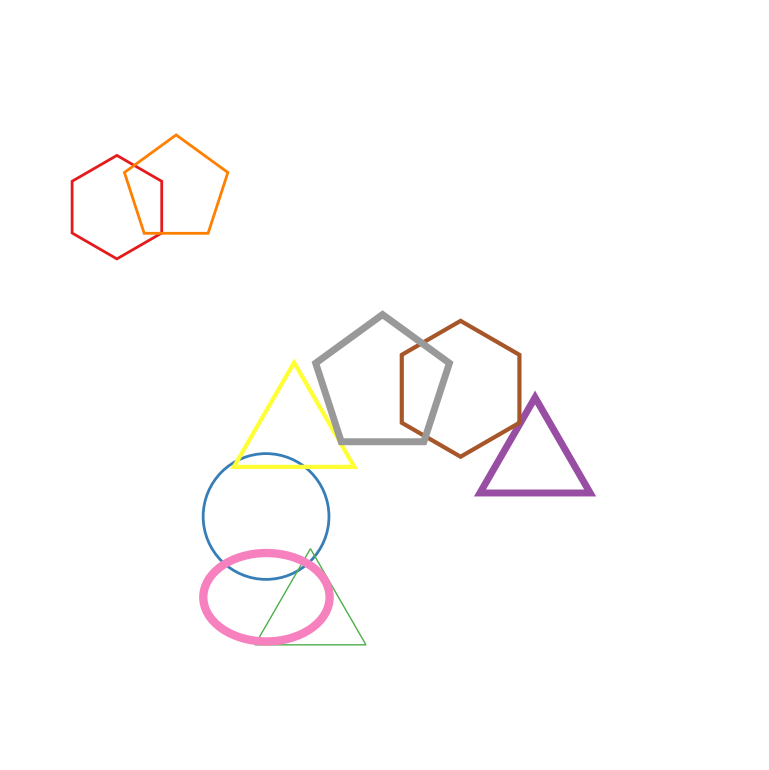[{"shape": "hexagon", "thickness": 1, "radius": 0.34, "center": [0.152, 0.731]}, {"shape": "circle", "thickness": 1, "radius": 0.41, "center": [0.346, 0.329]}, {"shape": "triangle", "thickness": 0.5, "radius": 0.42, "center": [0.403, 0.204]}, {"shape": "triangle", "thickness": 2.5, "radius": 0.41, "center": [0.695, 0.401]}, {"shape": "pentagon", "thickness": 1, "radius": 0.35, "center": [0.229, 0.754]}, {"shape": "triangle", "thickness": 1.5, "radius": 0.45, "center": [0.382, 0.439]}, {"shape": "hexagon", "thickness": 1.5, "radius": 0.44, "center": [0.598, 0.495]}, {"shape": "oval", "thickness": 3, "radius": 0.41, "center": [0.346, 0.224]}, {"shape": "pentagon", "thickness": 2.5, "radius": 0.46, "center": [0.497, 0.5]}]